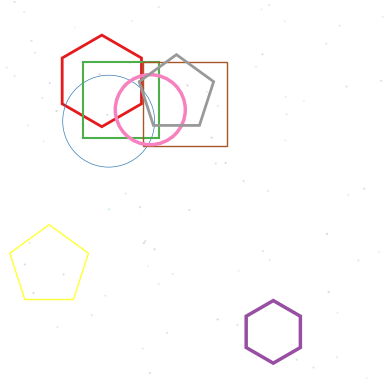[{"shape": "hexagon", "thickness": 2, "radius": 0.59, "center": [0.265, 0.79]}, {"shape": "circle", "thickness": 0.5, "radius": 0.6, "center": [0.282, 0.685]}, {"shape": "square", "thickness": 1.5, "radius": 0.49, "center": [0.315, 0.741]}, {"shape": "hexagon", "thickness": 2.5, "radius": 0.41, "center": [0.71, 0.138]}, {"shape": "pentagon", "thickness": 1, "radius": 0.54, "center": [0.128, 0.309]}, {"shape": "square", "thickness": 1, "radius": 0.55, "center": [0.48, 0.73]}, {"shape": "circle", "thickness": 2.5, "radius": 0.45, "center": [0.39, 0.715]}, {"shape": "pentagon", "thickness": 2, "radius": 0.51, "center": [0.458, 0.756]}]